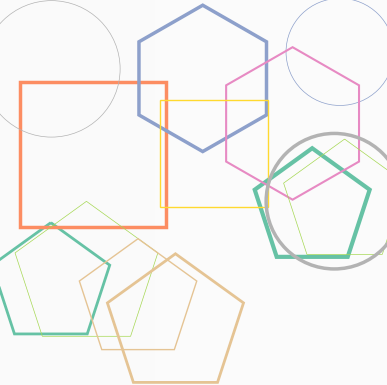[{"shape": "pentagon", "thickness": 3, "radius": 0.78, "center": [0.806, 0.459]}, {"shape": "pentagon", "thickness": 2, "radius": 0.8, "center": [0.131, 0.262]}, {"shape": "square", "thickness": 2.5, "radius": 0.94, "center": [0.241, 0.599]}, {"shape": "hexagon", "thickness": 2.5, "radius": 0.95, "center": [0.523, 0.796]}, {"shape": "circle", "thickness": 0.5, "radius": 0.7, "center": [0.877, 0.865]}, {"shape": "hexagon", "thickness": 1.5, "radius": 0.99, "center": [0.755, 0.679]}, {"shape": "pentagon", "thickness": 0.5, "radius": 0.97, "center": [0.223, 0.283]}, {"shape": "pentagon", "thickness": 0.5, "radius": 0.83, "center": [0.889, 0.473]}, {"shape": "square", "thickness": 1, "radius": 0.7, "center": [0.551, 0.601]}, {"shape": "pentagon", "thickness": 2, "radius": 0.92, "center": [0.453, 0.156]}, {"shape": "pentagon", "thickness": 1, "radius": 0.8, "center": [0.356, 0.221]}, {"shape": "circle", "thickness": 2.5, "radius": 0.88, "center": [0.863, 0.477]}, {"shape": "circle", "thickness": 0.5, "radius": 0.89, "center": [0.133, 0.821]}]